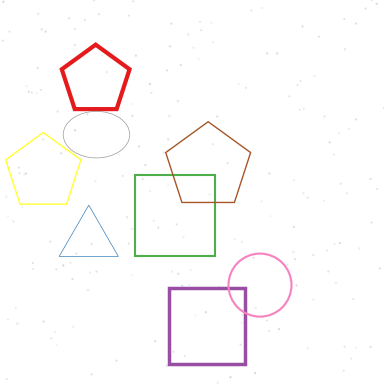[{"shape": "pentagon", "thickness": 3, "radius": 0.46, "center": [0.249, 0.791]}, {"shape": "triangle", "thickness": 0.5, "radius": 0.44, "center": [0.231, 0.378]}, {"shape": "square", "thickness": 1.5, "radius": 0.52, "center": [0.454, 0.44]}, {"shape": "square", "thickness": 2.5, "radius": 0.49, "center": [0.537, 0.154]}, {"shape": "pentagon", "thickness": 1, "radius": 0.51, "center": [0.112, 0.553]}, {"shape": "pentagon", "thickness": 1, "radius": 0.58, "center": [0.541, 0.568]}, {"shape": "circle", "thickness": 1.5, "radius": 0.41, "center": [0.675, 0.259]}, {"shape": "oval", "thickness": 0.5, "radius": 0.43, "center": [0.251, 0.65]}]